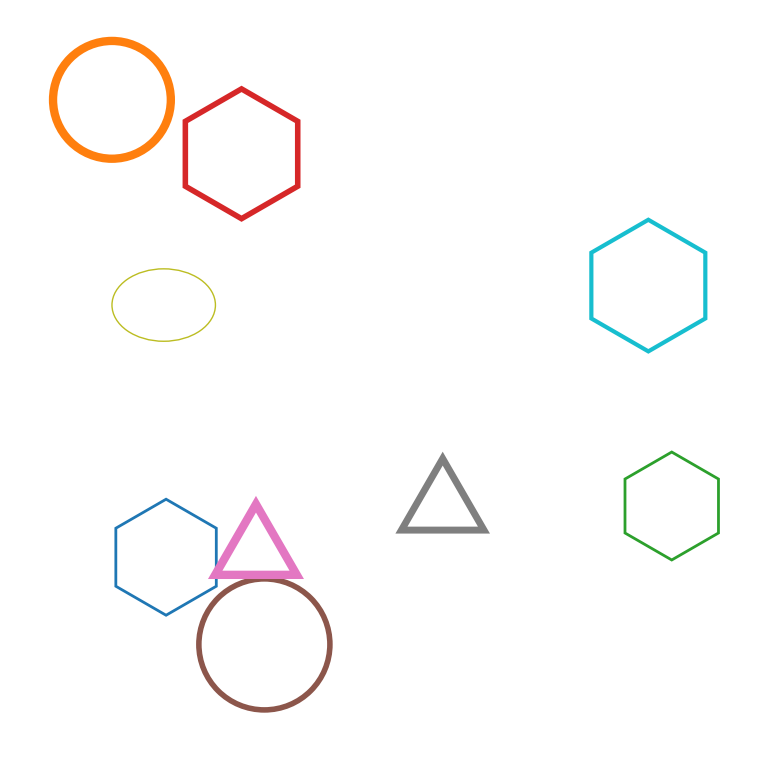[{"shape": "hexagon", "thickness": 1, "radius": 0.38, "center": [0.216, 0.276]}, {"shape": "circle", "thickness": 3, "radius": 0.38, "center": [0.145, 0.87]}, {"shape": "hexagon", "thickness": 1, "radius": 0.35, "center": [0.872, 0.343]}, {"shape": "hexagon", "thickness": 2, "radius": 0.42, "center": [0.314, 0.8]}, {"shape": "circle", "thickness": 2, "radius": 0.43, "center": [0.343, 0.163]}, {"shape": "triangle", "thickness": 3, "radius": 0.31, "center": [0.332, 0.284]}, {"shape": "triangle", "thickness": 2.5, "radius": 0.31, "center": [0.575, 0.342]}, {"shape": "oval", "thickness": 0.5, "radius": 0.34, "center": [0.213, 0.604]}, {"shape": "hexagon", "thickness": 1.5, "radius": 0.43, "center": [0.842, 0.629]}]